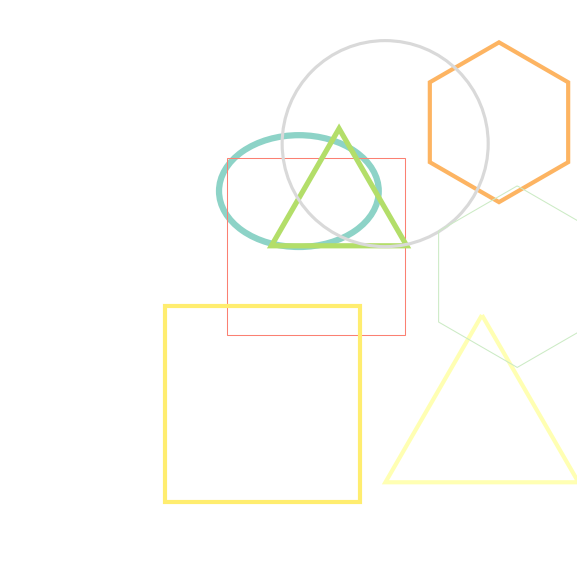[{"shape": "oval", "thickness": 3, "radius": 0.69, "center": [0.518, 0.668]}, {"shape": "triangle", "thickness": 2, "radius": 0.96, "center": [0.835, 0.261]}, {"shape": "square", "thickness": 0.5, "radius": 0.77, "center": [0.547, 0.572]}, {"shape": "hexagon", "thickness": 2, "radius": 0.69, "center": [0.864, 0.787]}, {"shape": "triangle", "thickness": 2.5, "radius": 0.68, "center": [0.587, 0.641]}, {"shape": "circle", "thickness": 1.5, "radius": 0.89, "center": [0.667, 0.75]}, {"shape": "hexagon", "thickness": 0.5, "radius": 0.79, "center": [0.896, 0.52]}, {"shape": "square", "thickness": 2, "radius": 0.85, "center": [0.454, 0.3]}]